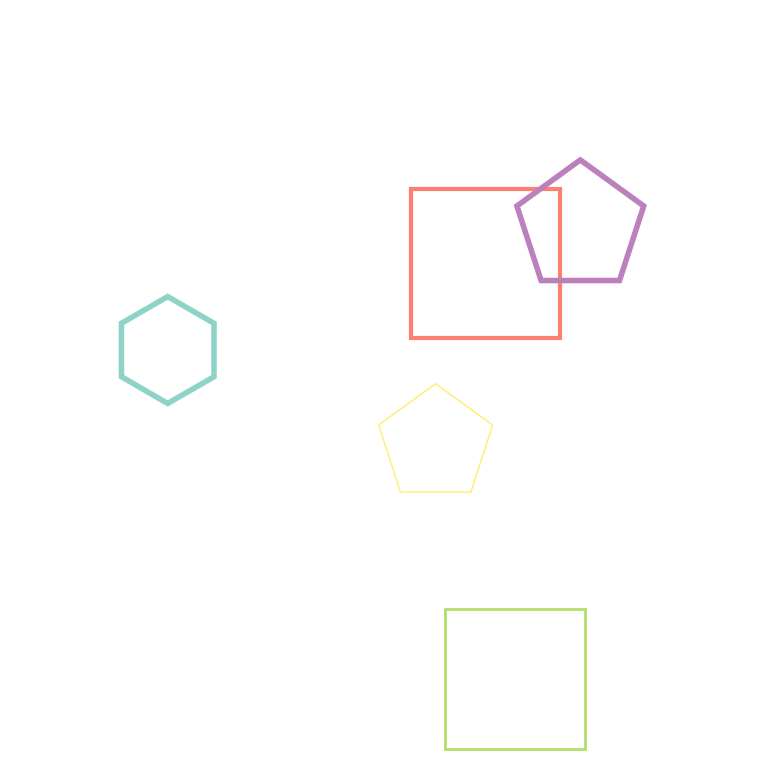[{"shape": "hexagon", "thickness": 2, "radius": 0.35, "center": [0.218, 0.545]}, {"shape": "square", "thickness": 1.5, "radius": 0.48, "center": [0.63, 0.657]}, {"shape": "square", "thickness": 1, "radius": 0.46, "center": [0.669, 0.118]}, {"shape": "pentagon", "thickness": 2, "radius": 0.43, "center": [0.754, 0.706]}, {"shape": "pentagon", "thickness": 0.5, "radius": 0.39, "center": [0.566, 0.424]}]